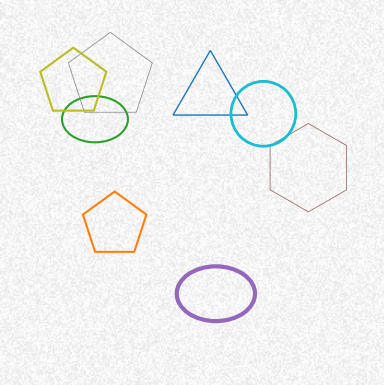[{"shape": "triangle", "thickness": 1, "radius": 0.56, "center": [0.546, 0.757]}, {"shape": "pentagon", "thickness": 1.5, "radius": 0.43, "center": [0.298, 0.416]}, {"shape": "oval", "thickness": 1.5, "radius": 0.43, "center": [0.247, 0.69]}, {"shape": "oval", "thickness": 3, "radius": 0.51, "center": [0.561, 0.237]}, {"shape": "hexagon", "thickness": 0.5, "radius": 0.57, "center": [0.801, 0.564]}, {"shape": "pentagon", "thickness": 0.5, "radius": 0.57, "center": [0.287, 0.801]}, {"shape": "pentagon", "thickness": 1.5, "radius": 0.45, "center": [0.19, 0.786]}, {"shape": "circle", "thickness": 2, "radius": 0.42, "center": [0.684, 0.704]}]